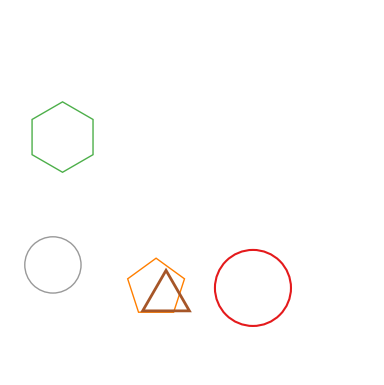[{"shape": "circle", "thickness": 1.5, "radius": 0.49, "center": [0.657, 0.252]}, {"shape": "hexagon", "thickness": 1, "radius": 0.46, "center": [0.162, 0.644]}, {"shape": "pentagon", "thickness": 1, "radius": 0.39, "center": [0.405, 0.252]}, {"shape": "triangle", "thickness": 2, "radius": 0.35, "center": [0.431, 0.228]}, {"shape": "circle", "thickness": 1, "radius": 0.37, "center": [0.137, 0.312]}]